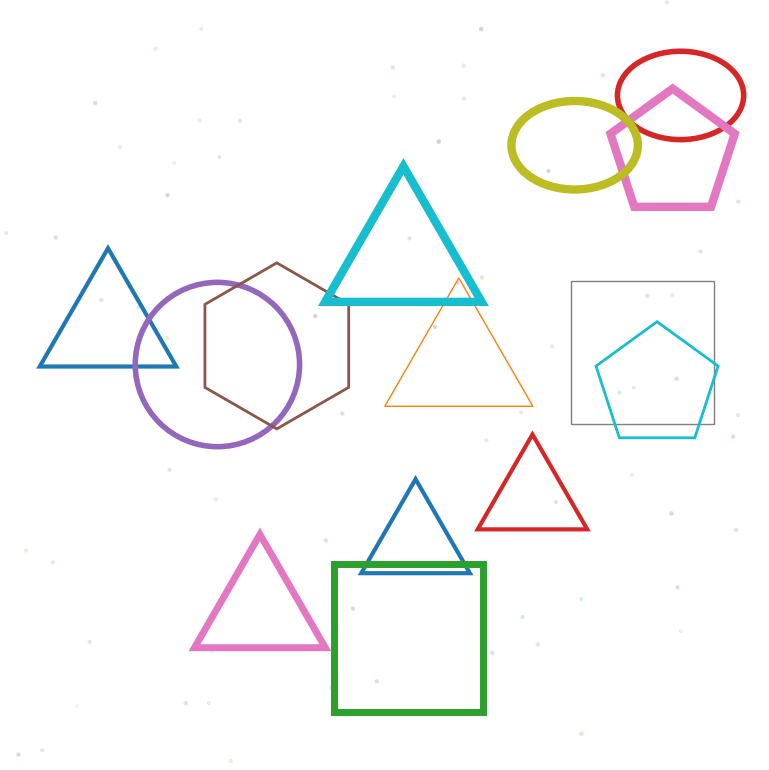[{"shape": "triangle", "thickness": 1.5, "radius": 0.41, "center": [0.54, 0.296]}, {"shape": "triangle", "thickness": 1.5, "radius": 0.51, "center": [0.14, 0.575]}, {"shape": "triangle", "thickness": 0.5, "radius": 0.56, "center": [0.596, 0.528]}, {"shape": "square", "thickness": 2.5, "radius": 0.48, "center": [0.53, 0.171]}, {"shape": "triangle", "thickness": 1.5, "radius": 0.41, "center": [0.692, 0.354]}, {"shape": "oval", "thickness": 2, "radius": 0.41, "center": [0.884, 0.876]}, {"shape": "circle", "thickness": 2, "radius": 0.53, "center": [0.282, 0.527]}, {"shape": "hexagon", "thickness": 1, "radius": 0.54, "center": [0.359, 0.551]}, {"shape": "triangle", "thickness": 2.5, "radius": 0.49, "center": [0.338, 0.208]}, {"shape": "pentagon", "thickness": 3, "radius": 0.42, "center": [0.874, 0.8]}, {"shape": "square", "thickness": 0.5, "radius": 0.47, "center": [0.834, 0.542]}, {"shape": "oval", "thickness": 3, "radius": 0.41, "center": [0.746, 0.811]}, {"shape": "triangle", "thickness": 3, "radius": 0.59, "center": [0.524, 0.667]}, {"shape": "pentagon", "thickness": 1, "radius": 0.42, "center": [0.853, 0.499]}]